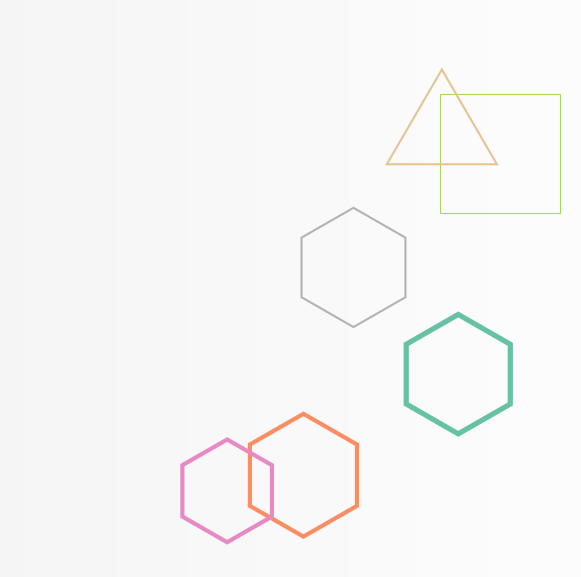[{"shape": "hexagon", "thickness": 2.5, "radius": 0.52, "center": [0.788, 0.351]}, {"shape": "hexagon", "thickness": 2, "radius": 0.53, "center": [0.522, 0.176]}, {"shape": "hexagon", "thickness": 2, "radius": 0.44, "center": [0.391, 0.149]}, {"shape": "square", "thickness": 0.5, "radius": 0.52, "center": [0.86, 0.734]}, {"shape": "triangle", "thickness": 1, "radius": 0.55, "center": [0.76, 0.769]}, {"shape": "hexagon", "thickness": 1, "radius": 0.52, "center": [0.608, 0.536]}]